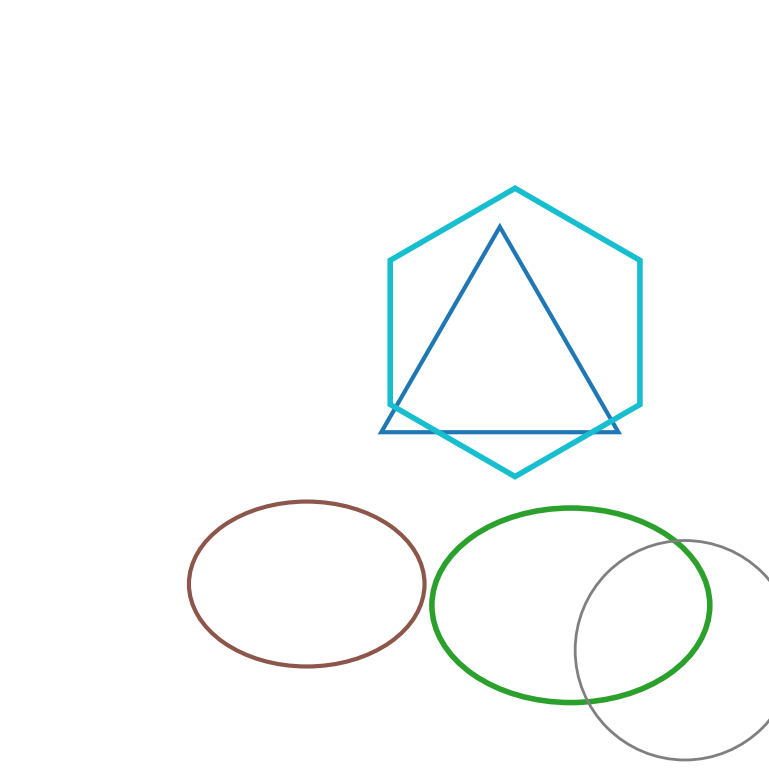[{"shape": "triangle", "thickness": 1.5, "radius": 0.89, "center": [0.649, 0.528]}, {"shape": "oval", "thickness": 2, "radius": 0.9, "center": [0.741, 0.214]}, {"shape": "oval", "thickness": 1.5, "radius": 0.76, "center": [0.398, 0.242]}, {"shape": "circle", "thickness": 1, "radius": 0.71, "center": [0.889, 0.156]}, {"shape": "hexagon", "thickness": 2, "radius": 0.94, "center": [0.669, 0.568]}]